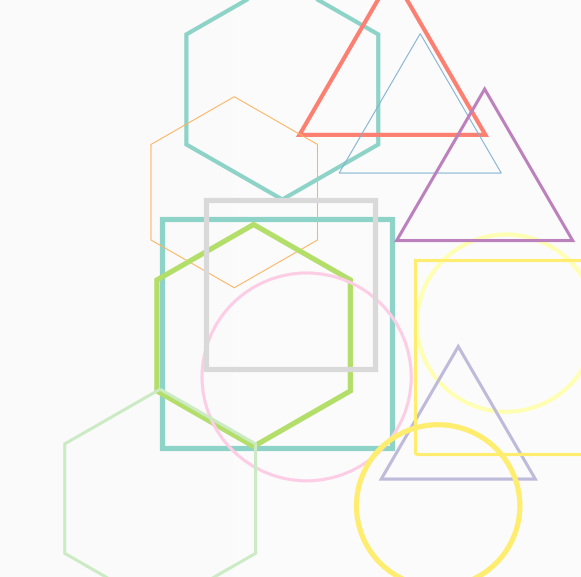[{"shape": "hexagon", "thickness": 2, "radius": 0.95, "center": [0.486, 0.844]}, {"shape": "square", "thickness": 2.5, "radius": 0.99, "center": [0.477, 0.421]}, {"shape": "circle", "thickness": 2, "radius": 0.77, "center": [0.871, 0.44]}, {"shape": "triangle", "thickness": 1.5, "radius": 0.77, "center": [0.788, 0.246]}, {"shape": "triangle", "thickness": 2, "radius": 0.92, "center": [0.675, 0.858]}, {"shape": "triangle", "thickness": 0.5, "radius": 0.8, "center": [0.723, 0.78]}, {"shape": "hexagon", "thickness": 0.5, "radius": 0.83, "center": [0.403, 0.666]}, {"shape": "hexagon", "thickness": 2.5, "radius": 0.96, "center": [0.436, 0.418]}, {"shape": "circle", "thickness": 1.5, "radius": 0.9, "center": [0.528, 0.346]}, {"shape": "square", "thickness": 2.5, "radius": 0.73, "center": [0.5, 0.506]}, {"shape": "triangle", "thickness": 1.5, "radius": 0.87, "center": [0.834, 0.67]}, {"shape": "hexagon", "thickness": 1.5, "radius": 0.95, "center": [0.275, 0.136]}, {"shape": "circle", "thickness": 2.5, "radius": 0.7, "center": [0.754, 0.123]}, {"shape": "square", "thickness": 1.5, "radius": 0.84, "center": [0.881, 0.381]}]